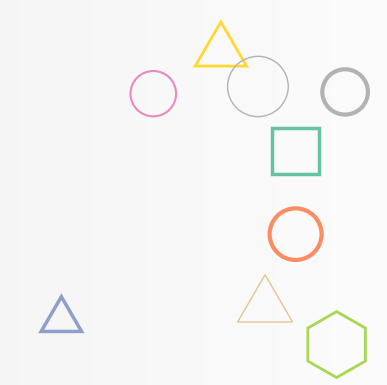[{"shape": "square", "thickness": 2.5, "radius": 0.3, "center": [0.763, 0.607]}, {"shape": "circle", "thickness": 3, "radius": 0.34, "center": [0.763, 0.392]}, {"shape": "triangle", "thickness": 2.5, "radius": 0.3, "center": [0.158, 0.169]}, {"shape": "circle", "thickness": 1.5, "radius": 0.29, "center": [0.396, 0.757]}, {"shape": "hexagon", "thickness": 2, "radius": 0.43, "center": [0.869, 0.105]}, {"shape": "triangle", "thickness": 2, "radius": 0.38, "center": [0.57, 0.867]}, {"shape": "triangle", "thickness": 1, "radius": 0.41, "center": [0.684, 0.205]}, {"shape": "circle", "thickness": 1, "radius": 0.39, "center": [0.666, 0.775]}, {"shape": "circle", "thickness": 3, "radius": 0.29, "center": [0.891, 0.761]}]